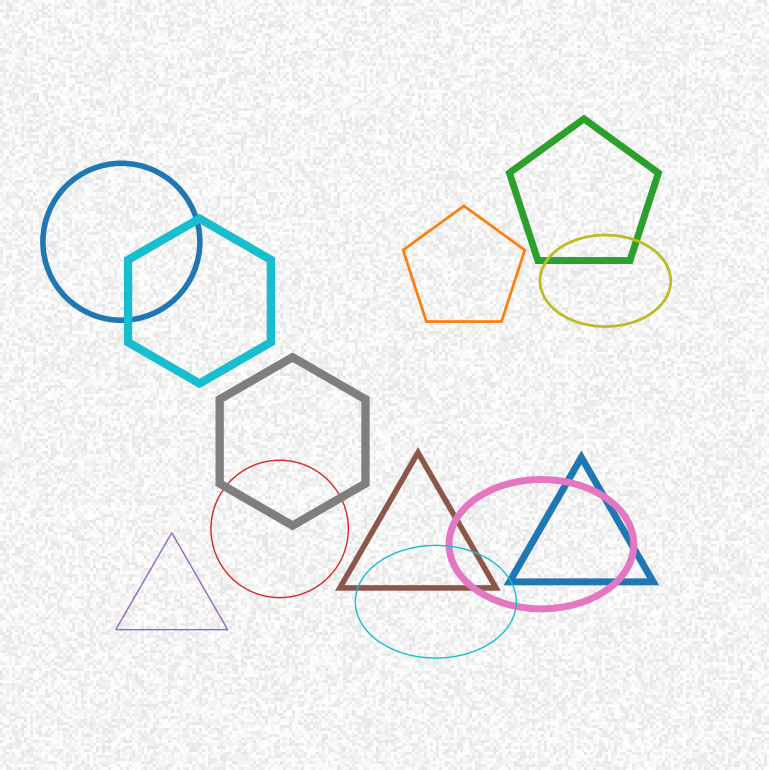[{"shape": "circle", "thickness": 2, "radius": 0.51, "center": [0.158, 0.686]}, {"shape": "triangle", "thickness": 2.5, "radius": 0.54, "center": [0.755, 0.298]}, {"shape": "pentagon", "thickness": 1, "radius": 0.42, "center": [0.603, 0.65]}, {"shape": "pentagon", "thickness": 2.5, "radius": 0.51, "center": [0.758, 0.744]}, {"shape": "circle", "thickness": 0.5, "radius": 0.45, "center": [0.363, 0.313]}, {"shape": "triangle", "thickness": 0.5, "radius": 0.42, "center": [0.223, 0.224]}, {"shape": "triangle", "thickness": 2, "radius": 0.59, "center": [0.543, 0.295]}, {"shape": "oval", "thickness": 2.5, "radius": 0.6, "center": [0.703, 0.293]}, {"shape": "hexagon", "thickness": 3, "radius": 0.55, "center": [0.38, 0.427]}, {"shape": "oval", "thickness": 1, "radius": 0.42, "center": [0.786, 0.635]}, {"shape": "oval", "thickness": 0.5, "radius": 0.52, "center": [0.566, 0.219]}, {"shape": "hexagon", "thickness": 3, "radius": 0.54, "center": [0.259, 0.609]}]